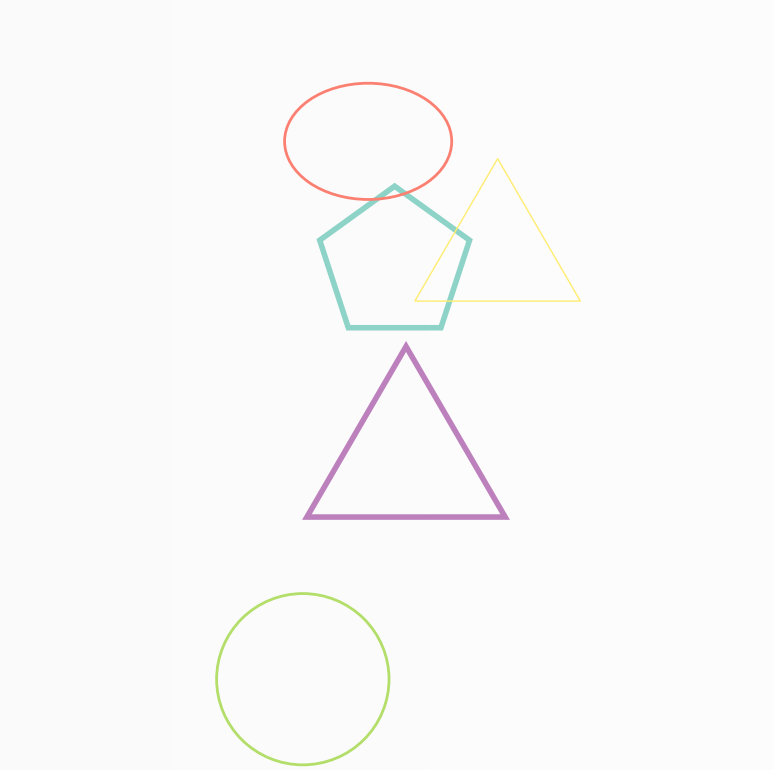[{"shape": "pentagon", "thickness": 2, "radius": 0.51, "center": [0.509, 0.657]}, {"shape": "oval", "thickness": 1, "radius": 0.54, "center": [0.475, 0.816]}, {"shape": "circle", "thickness": 1, "radius": 0.56, "center": [0.391, 0.118]}, {"shape": "triangle", "thickness": 2, "radius": 0.74, "center": [0.524, 0.402]}, {"shape": "triangle", "thickness": 0.5, "radius": 0.62, "center": [0.642, 0.671]}]